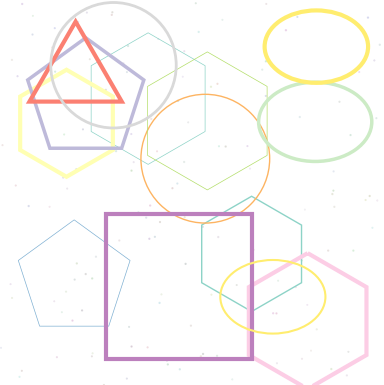[{"shape": "hexagon", "thickness": 1, "radius": 0.75, "center": [0.654, 0.341]}, {"shape": "hexagon", "thickness": 0.5, "radius": 0.85, "center": [0.385, 0.744]}, {"shape": "hexagon", "thickness": 3, "radius": 0.69, "center": [0.173, 0.68]}, {"shape": "pentagon", "thickness": 2.5, "radius": 0.79, "center": [0.223, 0.743]}, {"shape": "triangle", "thickness": 3, "radius": 0.69, "center": [0.196, 0.805]}, {"shape": "pentagon", "thickness": 0.5, "radius": 0.76, "center": [0.193, 0.276]}, {"shape": "circle", "thickness": 1, "radius": 0.84, "center": [0.533, 0.588]}, {"shape": "hexagon", "thickness": 0.5, "radius": 0.9, "center": [0.539, 0.686]}, {"shape": "hexagon", "thickness": 3, "radius": 0.88, "center": [0.799, 0.166]}, {"shape": "circle", "thickness": 2, "radius": 0.81, "center": [0.295, 0.831]}, {"shape": "square", "thickness": 3, "radius": 0.95, "center": [0.466, 0.256]}, {"shape": "oval", "thickness": 2.5, "radius": 0.73, "center": [0.819, 0.684]}, {"shape": "oval", "thickness": 1.5, "radius": 0.68, "center": [0.709, 0.229]}, {"shape": "oval", "thickness": 3, "radius": 0.67, "center": [0.822, 0.879]}]